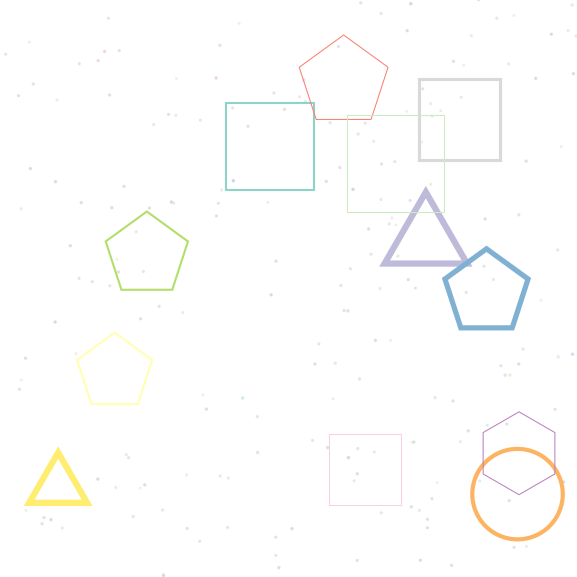[{"shape": "square", "thickness": 1, "radius": 0.38, "center": [0.468, 0.746]}, {"shape": "pentagon", "thickness": 1, "radius": 0.34, "center": [0.198, 0.355]}, {"shape": "triangle", "thickness": 3, "radius": 0.41, "center": [0.737, 0.584]}, {"shape": "pentagon", "thickness": 0.5, "radius": 0.4, "center": [0.595, 0.858]}, {"shape": "pentagon", "thickness": 2.5, "radius": 0.38, "center": [0.842, 0.493]}, {"shape": "circle", "thickness": 2, "radius": 0.39, "center": [0.896, 0.144]}, {"shape": "pentagon", "thickness": 1, "radius": 0.37, "center": [0.254, 0.558]}, {"shape": "square", "thickness": 0.5, "radius": 0.31, "center": [0.633, 0.186]}, {"shape": "square", "thickness": 1.5, "radius": 0.35, "center": [0.795, 0.792]}, {"shape": "hexagon", "thickness": 0.5, "radius": 0.36, "center": [0.899, 0.214]}, {"shape": "square", "thickness": 0.5, "radius": 0.42, "center": [0.685, 0.716]}, {"shape": "triangle", "thickness": 3, "radius": 0.29, "center": [0.101, 0.157]}]